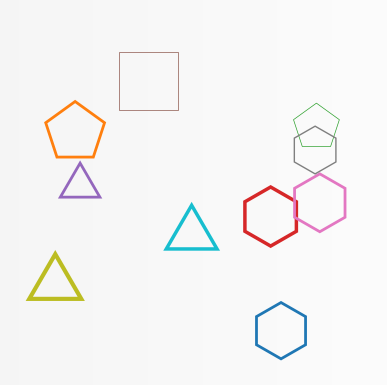[{"shape": "hexagon", "thickness": 2, "radius": 0.37, "center": [0.725, 0.141]}, {"shape": "pentagon", "thickness": 2, "radius": 0.4, "center": [0.194, 0.657]}, {"shape": "pentagon", "thickness": 0.5, "radius": 0.31, "center": [0.817, 0.67]}, {"shape": "hexagon", "thickness": 2.5, "radius": 0.38, "center": [0.698, 0.438]}, {"shape": "triangle", "thickness": 2, "radius": 0.29, "center": [0.207, 0.517]}, {"shape": "square", "thickness": 0.5, "radius": 0.38, "center": [0.383, 0.79]}, {"shape": "hexagon", "thickness": 2, "radius": 0.38, "center": [0.825, 0.473]}, {"shape": "hexagon", "thickness": 1, "radius": 0.31, "center": [0.813, 0.61]}, {"shape": "triangle", "thickness": 3, "radius": 0.39, "center": [0.143, 0.262]}, {"shape": "triangle", "thickness": 2.5, "radius": 0.38, "center": [0.495, 0.391]}]